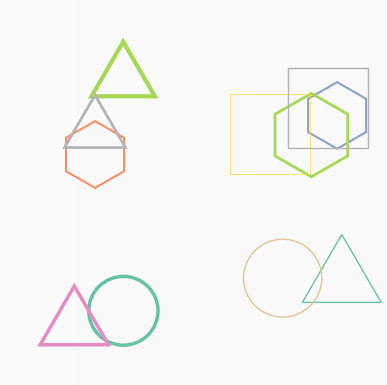[{"shape": "triangle", "thickness": 1, "radius": 0.59, "center": [0.882, 0.273]}, {"shape": "circle", "thickness": 2.5, "radius": 0.45, "center": [0.318, 0.193]}, {"shape": "hexagon", "thickness": 1.5, "radius": 0.43, "center": [0.245, 0.599]}, {"shape": "hexagon", "thickness": 1.5, "radius": 0.43, "center": [0.87, 0.7]}, {"shape": "triangle", "thickness": 2.5, "radius": 0.51, "center": [0.192, 0.155]}, {"shape": "triangle", "thickness": 3, "radius": 0.47, "center": [0.318, 0.797]}, {"shape": "hexagon", "thickness": 2, "radius": 0.54, "center": [0.803, 0.649]}, {"shape": "square", "thickness": 0.5, "radius": 0.52, "center": [0.696, 0.653]}, {"shape": "circle", "thickness": 1, "radius": 0.51, "center": [0.73, 0.278]}, {"shape": "square", "thickness": 1, "radius": 0.52, "center": [0.846, 0.72]}, {"shape": "triangle", "thickness": 2, "radius": 0.45, "center": [0.245, 0.662]}]